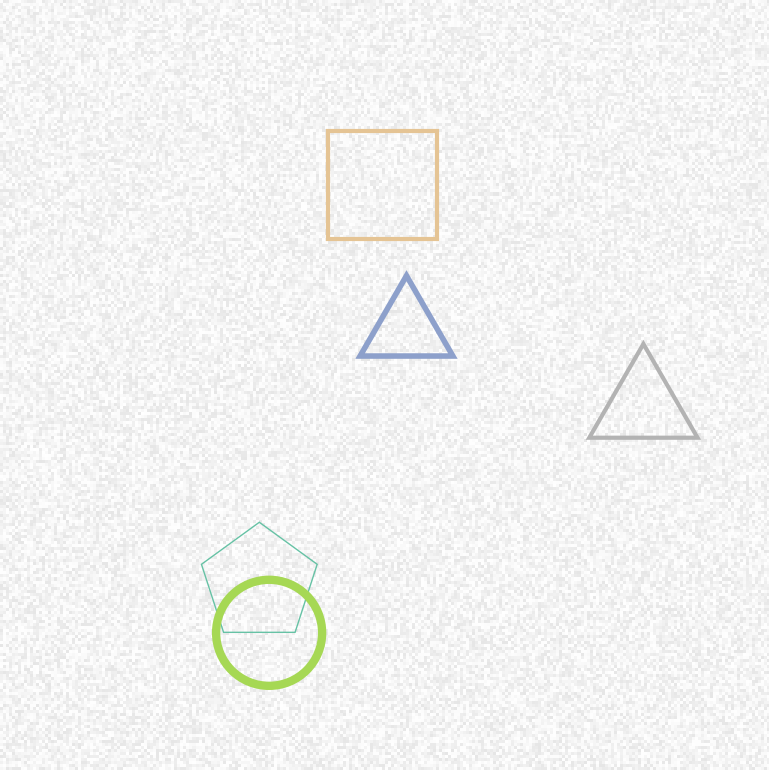[{"shape": "pentagon", "thickness": 0.5, "radius": 0.4, "center": [0.337, 0.243]}, {"shape": "triangle", "thickness": 2, "radius": 0.35, "center": [0.528, 0.572]}, {"shape": "circle", "thickness": 3, "radius": 0.34, "center": [0.349, 0.178]}, {"shape": "square", "thickness": 1.5, "radius": 0.35, "center": [0.497, 0.76]}, {"shape": "triangle", "thickness": 1.5, "radius": 0.41, "center": [0.836, 0.472]}]